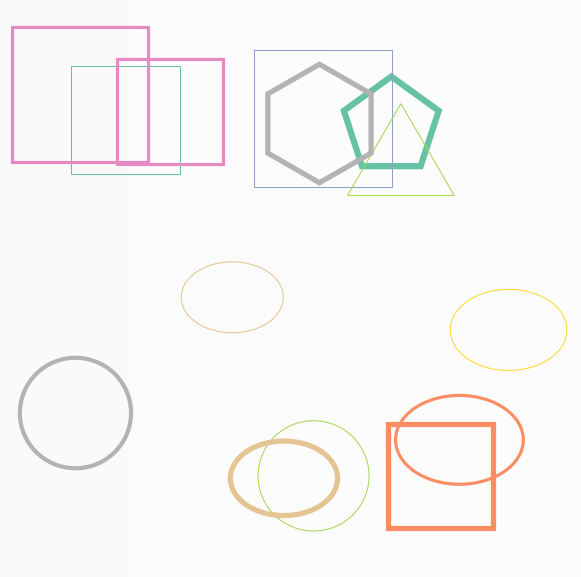[{"shape": "pentagon", "thickness": 3, "radius": 0.43, "center": [0.673, 0.781]}, {"shape": "square", "thickness": 0.5, "radius": 0.47, "center": [0.216, 0.791]}, {"shape": "oval", "thickness": 1.5, "radius": 0.55, "center": [0.79, 0.237]}, {"shape": "square", "thickness": 2.5, "radius": 0.45, "center": [0.758, 0.175]}, {"shape": "square", "thickness": 0.5, "radius": 0.59, "center": [0.556, 0.794]}, {"shape": "square", "thickness": 1.5, "radius": 0.46, "center": [0.292, 0.806]}, {"shape": "square", "thickness": 1.5, "radius": 0.59, "center": [0.138, 0.835]}, {"shape": "triangle", "thickness": 0.5, "radius": 0.53, "center": [0.69, 0.714]}, {"shape": "circle", "thickness": 0.5, "radius": 0.48, "center": [0.539, 0.175]}, {"shape": "oval", "thickness": 0.5, "radius": 0.5, "center": [0.875, 0.428]}, {"shape": "oval", "thickness": 0.5, "radius": 0.44, "center": [0.4, 0.484]}, {"shape": "oval", "thickness": 2.5, "radius": 0.46, "center": [0.488, 0.171]}, {"shape": "hexagon", "thickness": 2.5, "radius": 0.51, "center": [0.55, 0.785]}, {"shape": "circle", "thickness": 2, "radius": 0.48, "center": [0.13, 0.284]}]